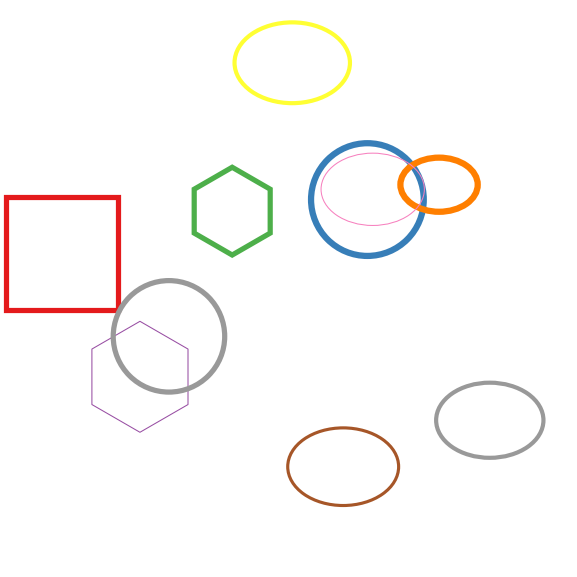[{"shape": "square", "thickness": 2.5, "radius": 0.49, "center": [0.107, 0.56]}, {"shape": "circle", "thickness": 3, "radius": 0.49, "center": [0.636, 0.654]}, {"shape": "hexagon", "thickness": 2.5, "radius": 0.38, "center": [0.402, 0.634]}, {"shape": "hexagon", "thickness": 0.5, "radius": 0.48, "center": [0.242, 0.347]}, {"shape": "oval", "thickness": 3, "radius": 0.33, "center": [0.76, 0.679]}, {"shape": "oval", "thickness": 2, "radius": 0.5, "center": [0.506, 0.89]}, {"shape": "oval", "thickness": 1.5, "radius": 0.48, "center": [0.594, 0.191]}, {"shape": "oval", "thickness": 0.5, "radius": 0.45, "center": [0.645, 0.671]}, {"shape": "circle", "thickness": 2.5, "radius": 0.48, "center": [0.293, 0.417]}, {"shape": "oval", "thickness": 2, "radius": 0.46, "center": [0.848, 0.271]}]